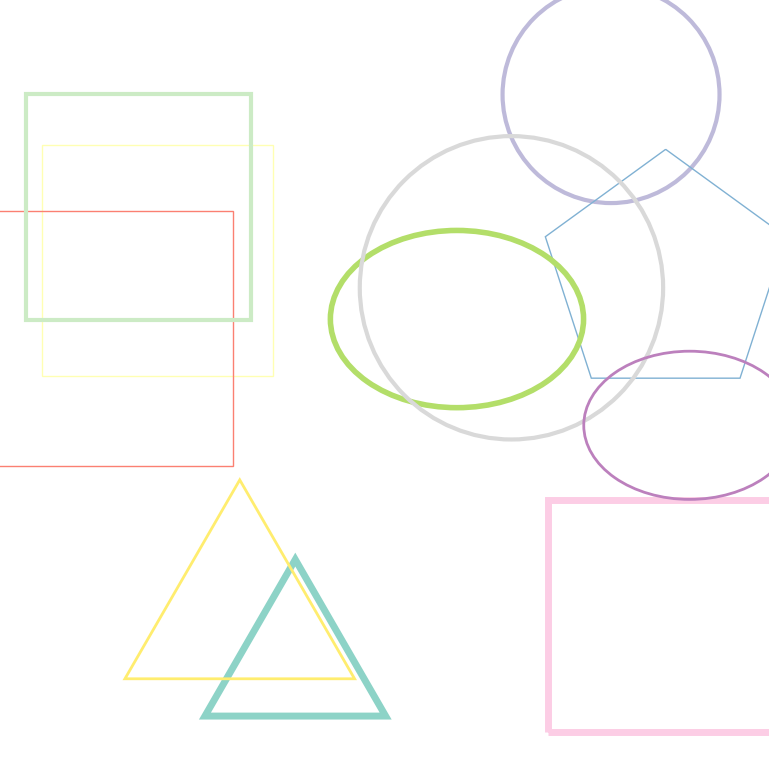[{"shape": "triangle", "thickness": 2.5, "radius": 0.68, "center": [0.383, 0.138]}, {"shape": "square", "thickness": 0.5, "radius": 0.75, "center": [0.204, 0.662]}, {"shape": "circle", "thickness": 1.5, "radius": 0.7, "center": [0.794, 0.877]}, {"shape": "square", "thickness": 0.5, "radius": 0.83, "center": [0.137, 0.561]}, {"shape": "pentagon", "thickness": 0.5, "radius": 0.82, "center": [0.864, 0.642]}, {"shape": "oval", "thickness": 2, "radius": 0.82, "center": [0.593, 0.586]}, {"shape": "square", "thickness": 2.5, "radius": 0.75, "center": [0.863, 0.2]}, {"shape": "circle", "thickness": 1.5, "radius": 0.98, "center": [0.664, 0.626]}, {"shape": "oval", "thickness": 1, "radius": 0.69, "center": [0.896, 0.448]}, {"shape": "square", "thickness": 1.5, "radius": 0.73, "center": [0.18, 0.732]}, {"shape": "triangle", "thickness": 1, "radius": 0.86, "center": [0.311, 0.205]}]